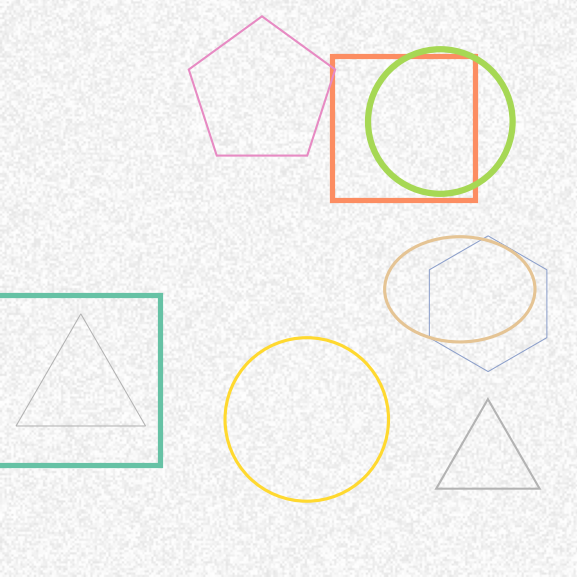[{"shape": "square", "thickness": 2.5, "radius": 0.73, "center": [0.131, 0.341]}, {"shape": "square", "thickness": 2.5, "radius": 0.62, "center": [0.699, 0.778]}, {"shape": "hexagon", "thickness": 0.5, "radius": 0.59, "center": [0.845, 0.473]}, {"shape": "pentagon", "thickness": 1, "radius": 0.67, "center": [0.454, 0.838]}, {"shape": "circle", "thickness": 3, "radius": 0.63, "center": [0.762, 0.789]}, {"shape": "circle", "thickness": 1.5, "radius": 0.71, "center": [0.531, 0.273]}, {"shape": "oval", "thickness": 1.5, "radius": 0.65, "center": [0.796, 0.498]}, {"shape": "triangle", "thickness": 1, "radius": 0.52, "center": [0.845, 0.205]}, {"shape": "triangle", "thickness": 0.5, "radius": 0.65, "center": [0.14, 0.326]}]